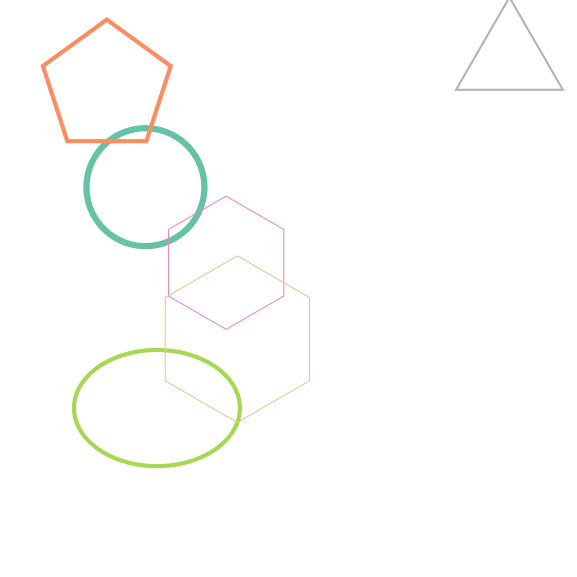[{"shape": "circle", "thickness": 3, "radius": 0.51, "center": [0.252, 0.675]}, {"shape": "pentagon", "thickness": 2, "radius": 0.58, "center": [0.185, 0.849]}, {"shape": "hexagon", "thickness": 0.5, "radius": 0.58, "center": [0.392, 0.544]}, {"shape": "oval", "thickness": 2, "radius": 0.72, "center": [0.272, 0.293]}, {"shape": "hexagon", "thickness": 0.5, "radius": 0.72, "center": [0.411, 0.412]}, {"shape": "triangle", "thickness": 1, "radius": 0.53, "center": [0.882, 0.897]}]